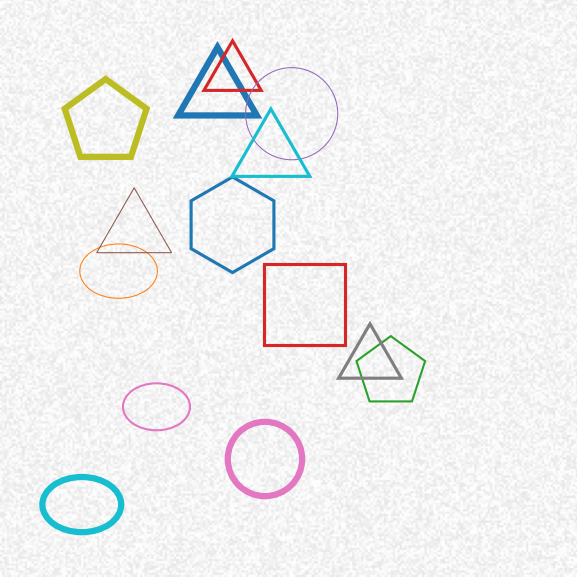[{"shape": "hexagon", "thickness": 1.5, "radius": 0.41, "center": [0.403, 0.61]}, {"shape": "triangle", "thickness": 3, "radius": 0.39, "center": [0.377, 0.839]}, {"shape": "oval", "thickness": 0.5, "radius": 0.34, "center": [0.205, 0.53]}, {"shape": "pentagon", "thickness": 1, "radius": 0.31, "center": [0.677, 0.355]}, {"shape": "square", "thickness": 1.5, "radius": 0.35, "center": [0.527, 0.472]}, {"shape": "triangle", "thickness": 1.5, "radius": 0.29, "center": [0.403, 0.871]}, {"shape": "circle", "thickness": 0.5, "radius": 0.4, "center": [0.505, 0.802]}, {"shape": "triangle", "thickness": 0.5, "radius": 0.37, "center": [0.232, 0.599]}, {"shape": "oval", "thickness": 1, "radius": 0.29, "center": [0.271, 0.295]}, {"shape": "circle", "thickness": 3, "radius": 0.32, "center": [0.459, 0.204]}, {"shape": "triangle", "thickness": 1.5, "radius": 0.31, "center": [0.641, 0.376]}, {"shape": "pentagon", "thickness": 3, "radius": 0.37, "center": [0.183, 0.788]}, {"shape": "triangle", "thickness": 1.5, "radius": 0.39, "center": [0.469, 0.733]}, {"shape": "oval", "thickness": 3, "radius": 0.34, "center": [0.142, 0.125]}]